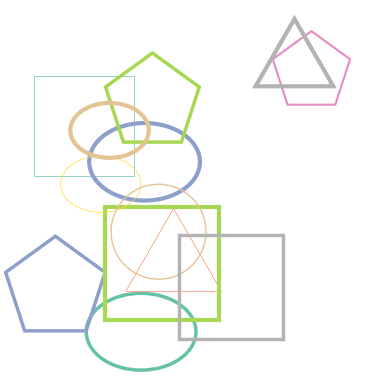[{"shape": "square", "thickness": 0.5, "radius": 0.65, "center": [0.219, 0.672]}, {"shape": "oval", "thickness": 2.5, "radius": 0.71, "center": [0.367, 0.138]}, {"shape": "triangle", "thickness": 0.5, "radius": 0.72, "center": [0.451, 0.315]}, {"shape": "pentagon", "thickness": 2.5, "radius": 0.68, "center": [0.144, 0.25]}, {"shape": "oval", "thickness": 3, "radius": 0.72, "center": [0.376, 0.58]}, {"shape": "pentagon", "thickness": 1.5, "radius": 0.53, "center": [0.809, 0.814]}, {"shape": "pentagon", "thickness": 2.5, "radius": 0.64, "center": [0.396, 0.734]}, {"shape": "square", "thickness": 3, "radius": 0.74, "center": [0.421, 0.316]}, {"shape": "oval", "thickness": 0.5, "radius": 0.52, "center": [0.262, 0.522]}, {"shape": "oval", "thickness": 3, "radius": 0.51, "center": [0.284, 0.661]}, {"shape": "circle", "thickness": 1, "radius": 0.62, "center": [0.412, 0.398]}, {"shape": "square", "thickness": 2.5, "radius": 0.68, "center": [0.601, 0.255]}, {"shape": "triangle", "thickness": 3, "radius": 0.58, "center": [0.765, 0.834]}]